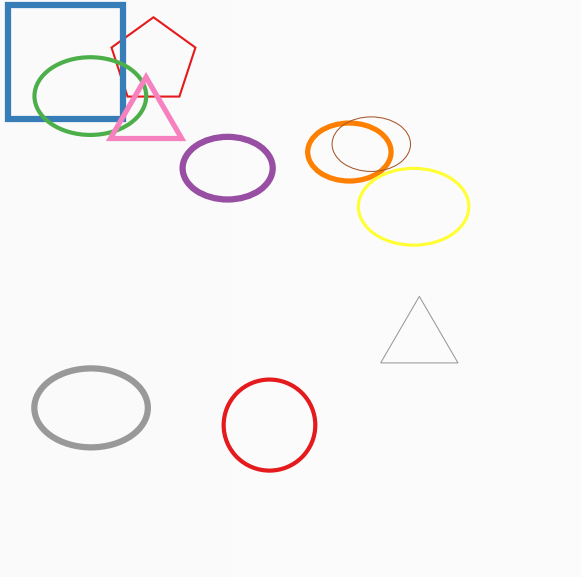[{"shape": "circle", "thickness": 2, "radius": 0.39, "center": [0.464, 0.263]}, {"shape": "pentagon", "thickness": 1, "radius": 0.38, "center": [0.264, 0.893]}, {"shape": "square", "thickness": 3, "radius": 0.49, "center": [0.113, 0.892]}, {"shape": "oval", "thickness": 2, "radius": 0.48, "center": [0.155, 0.833]}, {"shape": "oval", "thickness": 3, "radius": 0.39, "center": [0.392, 0.708]}, {"shape": "oval", "thickness": 2.5, "radius": 0.36, "center": [0.601, 0.736]}, {"shape": "oval", "thickness": 1.5, "radius": 0.48, "center": [0.712, 0.641]}, {"shape": "oval", "thickness": 0.5, "radius": 0.34, "center": [0.639, 0.749]}, {"shape": "triangle", "thickness": 2.5, "radius": 0.35, "center": [0.251, 0.795]}, {"shape": "triangle", "thickness": 0.5, "radius": 0.38, "center": [0.721, 0.409]}, {"shape": "oval", "thickness": 3, "radius": 0.49, "center": [0.157, 0.293]}]